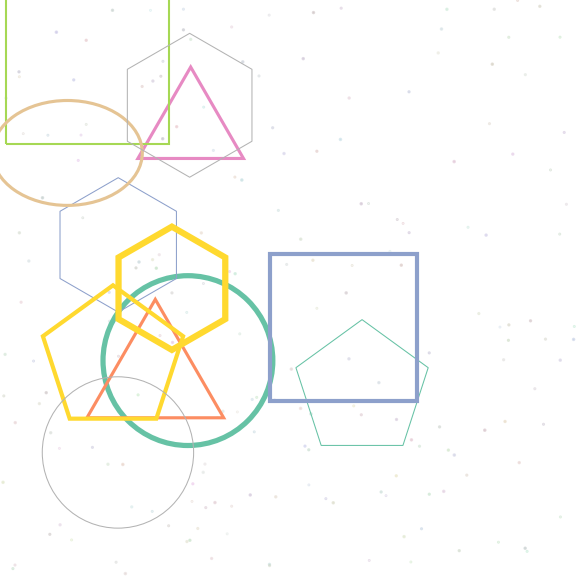[{"shape": "pentagon", "thickness": 0.5, "radius": 0.6, "center": [0.627, 0.325]}, {"shape": "circle", "thickness": 2.5, "radius": 0.74, "center": [0.325, 0.375]}, {"shape": "triangle", "thickness": 1.5, "radius": 0.68, "center": [0.269, 0.344]}, {"shape": "hexagon", "thickness": 0.5, "radius": 0.58, "center": [0.205, 0.575]}, {"shape": "square", "thickness": 2, "radius": 0.64, "center": [0.596, 0.432]}, {"shape": "triangle", "thickness": 1.5, "radius": 0.53, "center": [0.33, 0.777]}, {"shape": "square", "thickness": 1, "radius": 0.71, "center": [0.151, 0.891]}, {"shape": "pentagon", "thickness": 2, "radius": 0.64, "center": [0.196, 0.377]}, {"shape": "hexagon", "thickness": 3, "radius": 0.53, "center": [0.298, 0.5]}, {"shape": "oval", "thickness": 1.5, "radius": 0.65, "center": [0.117, 0.734]}, {"shape": "circle", "thickness": 0.5, "radius": 0.66, "center": [0.204, 0.216]}, {"shape": "hexagon", "thickness": 0.5, "radius": 0.62, "center": [0.328, 0.817]}]